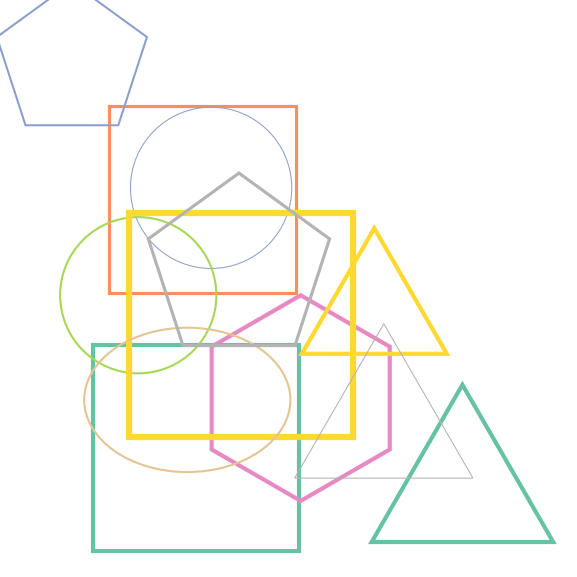[{"shape": "triangle", "thickness": 2, "radius": 0.91, "center": [0.801, 0.151]}, {"shape": "square", "thickness": 2, "radius": 0.89, "center": [0.34, 0.224]}, {"shape": "square", "thickness": 1.5, "radius": 0.81, "center": [0.35, 0.654]}, {"shape": "pentagon", "thickness": 1, "radius": 0.68, "center": [0.124, 0.893]}, {"shape": "circle", "thickness": 0.5, "radius": 0.7, "center": [0.366, 0.674]}, {"shape": "hexagon", "thickness": 2, "radius": 0.89, "center": [0.521, 0.31]}, {"shape": "circle", "thickness": 1, "radius": 0.68, "center": [0.239, 0.488]}, {"shape": "square", "thickness": 3, "radius": 0.97, "center": [0.417, 0.436]}, {"shape": "triangle", "thickness": 2, "radius": 0.72, "center": [0.648, 0.459]}, {"shape": "oval", "thickness": 1, "radius": 0.89, "center": [0.324, 0.307]}, {"shape": "pentagon", "thickness": 1.5, "radius": 0.83, "center": [0.414, 0.534]}, {"shape": "triangle", "thickness": 0.5, "radius": 0.89, "center": [0.665, 0.26]}]